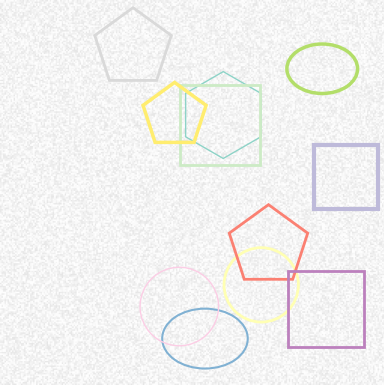[{"shape": "hexagon", "thickness": 1, "radius": 0.56, "center": [0.58, 0.701]}, {"shape": "circle", "thickness": 2, "radius": 0.48, "center": [0.678, 0.26]}, {"shape": "square", "thickness": 3, "radius": 0.41, "center": [0.899, 0.541]}, {"shape": "pentagon", "thickness": 2, "radius": 0.54, "center": [0.697, 0.361]}, {"shape": "oval", "thickness": 1.5, "radius": 0.56, "center": [0.532, 0.121]}, {"shape": "oval", "thickness": 2.5, "radius": 0.46, "center": [0.837, 0.821]}, {"shape": "circle", "thickness": 1, "radius": 0.51, "center": [0.466, 0.204]}, {"shape": "pentagon", "thickness": 2, "radius": 0.52, "center": [0.346, 0.876]}, {"shape": "square", "thickness": 2, "radius": 0.49, "center": [0.848, 0.196]}, {"shape": "square", "thickness": 2, "radius": 0.52, "center": [0.572, 0.675]}, {"shape": "pentagon", "thickness": 2.5, "radius": 0.43, "center": [0.453, 0.7]}]